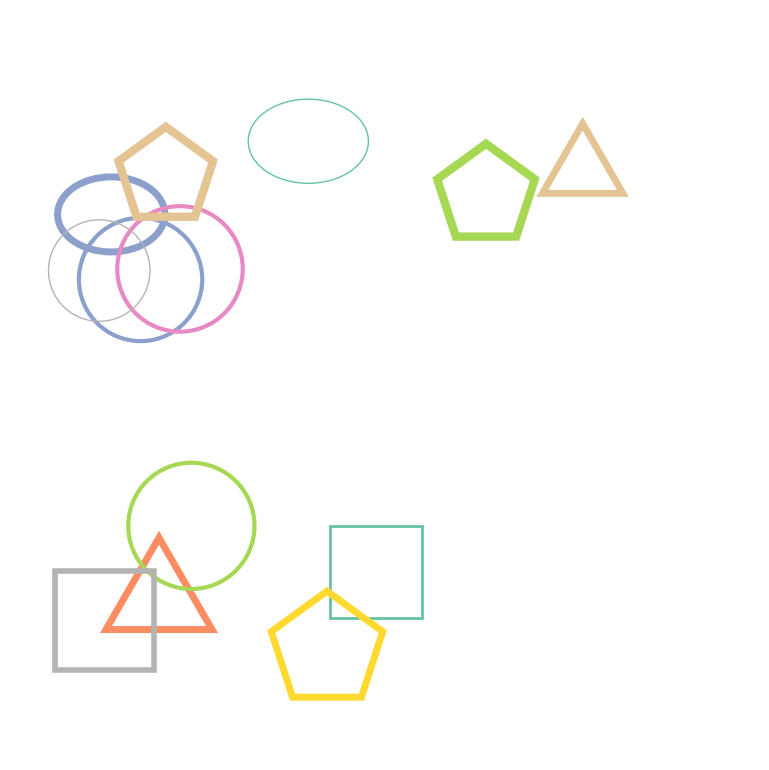[{"shape": "oval", "thickness": 0.5, "radius": 0.39, "center": [0.4, 0.817]}, {"shape": "square", "thickness": 1, "radius": 0.3, "center": [0.489, 0.257]}, {"shape": "triangle", "thickness": 2.5, "radius": 0.4, "center": [0.206, 0.222]}, {"shape": "circle", "thickness": 1.5, "radius": 0.4, "center": [0.183, 0.637]}, {"shape": "oval", "thickness": 2.5, "radius": 0.35, "center": [0.144, 0.722]}, {"shape": "circle", "thickness": 1.5, "radius": 0.41, "center": [0.234, 0.651]}, {"shape": "pentagon", "thickness": 3, "radius": 0.33, "center": [0.631, 0.747]}, {"shape": "circle", "thickness": 1.5, "radius": 0.41, "center": [0.249, 0.317]}, {"shape": "pentagon", "thickness": 2.5, "radius": 0.38, "center": [0.425, 0.156]}, {"shape": "triangle", "thickness": 2.5, "radius": 0.3, "center": [0.757, 0.779]}, {"shape": "pentagon", "thickness": 3, "radius": 0.32, "center": [0.215, 0.771]}, {"shape": "square", "thickness": 2, "radius": 0.32, "center": [0.136, 0.194]}, {"shape": "circle", "thickness": 0.5, "radius": 0.33, "center": [0.129, 0.649]}]